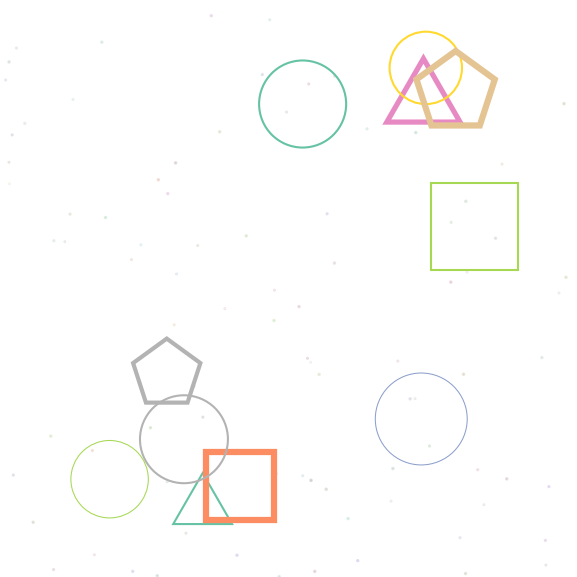[{"shape": "circle", "thickness": 1, "radius": 0.38, "center": [0.524, 0.819]}, {"shape": "triangle", "thickness": 1, "radius": 0.29, "center": [0.351, 0.121]}, {"shape": "square", "thickness": 3, "radius": 0.3, "center": [0.416, 0.158]}, {"shape": "circle", "thickness": 0.5, "radius": 0.4, "center": [0.729, 0.274]}, {"shape": "triangle", "thickness": 2.5, "radius": 0.37, "center": [0.733, 0.824]}, {"shape": "square", "thickness": 1, "radius": 0.38, "center": [0.822, 0.607]}, {"shape": "circle", "thickness": 0.5, "radius": 0.34, "center": [0.19, 0.169]}, {"shape": "circle", "thickness": 1, "radius": 0.31, "center": [0.737, 0.882]}, {"shape": "pentagon", "thickness": 3, "radius": 0.36, "center": [0.789, 0.84]}, {"shape": "pentagon", "thickness": 2, "radius": 0.31, "center": [0.289, 0.352]}, {"shape": "circle", "thickness": 1, "radius": 0.38, "center": [0.319, 0.239]}]